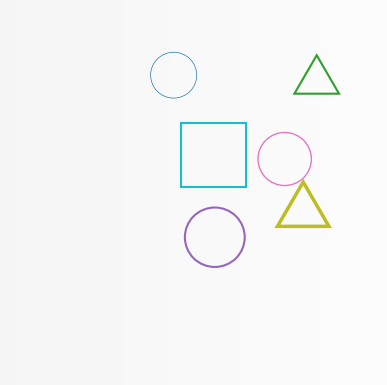[{"shape": "circle", "thickness": 0.5, "radius": 0.3, "center": [0.448, 0.805]}, {"shape": "triangle", "thickness": 1.5, "radius": 0.33, "center": [0.817, 0.79]}, {"shape": "circle", "thickness": 1.5, "radius": 0.39, "center": [0.554, 0.384]}, {"shape": "circle", "thickness": 1, "radius": 0.34, "center": [0.735, 0.587]}, {"shape": "triangle", "thickness": 2.5, "radius": 0.38, "center": [0.782, 0.45]}, {"shape": "square", "thickness": 1.5, "radius": 0.42, "center": [0.551, 0.597]}]